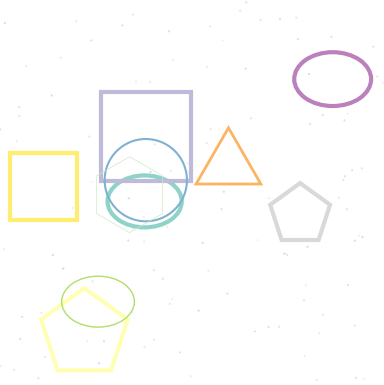[{"shape": "oval", "thickness": 3, "radius": 0.48, "center": [0.376, 0.477]}, {"shape": "pentagon", "thickness": 3, "radius": 0.59, "center": [0.219, 0.134]}, {"shape": "square", "thickness": 3, "radius": 0.58, "center": [0.379, 0.645]}, {"shape": "circle", "thickness": 1.5, "radius": 0.53, "center": [0.379, 0.532]}, {"shape": "triangle", "thickness": 2, "radius": 0.49, "center": [0.593, 0.571]}, {"shape": "oval", "thickness": 1, "radius": 0.47, "center": [0.255, 0.216]}, {"shape": "pentagon", "thickness": 3, "radius": 0.41, "center": [0.78, 0.443]}, {"shape": "oval", "thickness": 3, "radius": 0.5, "center": [0.864, 0.794]}, {"shape": "hexagon", "thickness": 0.5, "radius": 0.49, "center": [0.337, 0.494]}, {"shape": "square", "thickness": 3, "radius": 0.44, "center": [0.112, 0.516]}]